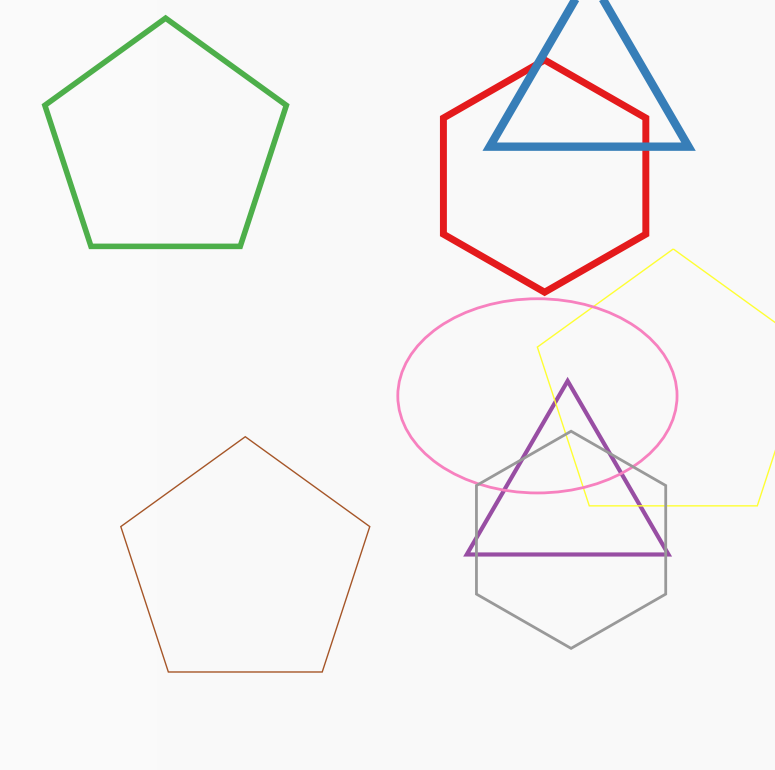[{"shape": "hexagon", "thickness": 2.5, "radius": 0.75, "center": [0.703, 0.771]}, {"shape": "triangle", "thickness": 3, "radius": 0.74, "center": [0.76, 0.884]}, {"shape": "pentagon", "thickness": 2, "radius": 0.82, "center": [0.214, 0.813]}, {"shape": "triangle", "thickness": 1.5, "radius": 0.75, "center": [0.732, 0.355]}, {"shape": "pentagon", "thickness": 0.5, "radius": 0.92, "center": [0.869, 0.492]}, {"shape": "pentagon", "thickness": 0.5, "radius": 0.84, "center": [0.316, 0.264]}, {"shape": "oval", "thickness": 1, "radius": 0.9, "center": [0.693, 0.486]}, {"shape": "hexagon", "thickness": 1, "radius": 0.7, "center": [0.737, 0.299]}]